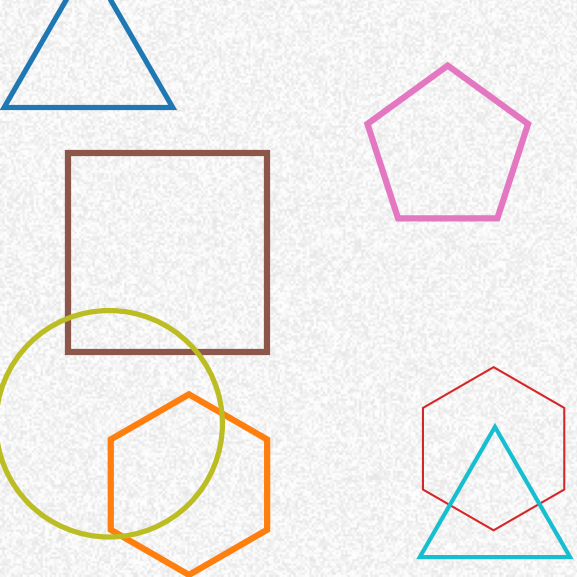[{"shape": "triangle", "thickness": 2.5, "radius": 0.84, "center": [0.153, 0.897]}, {"shape": "hexagon", "thickness": 3, "radius": 0.78, "center": [0.327, 0.16]}, {"shape": "hexagon", "thickness": 1, "radius": 0.71, "center": [0.855, 0.222]}, {"shape": "square", "thickness": 3, "radius": 0.86, "center": [0.29, 0.561]}, {"shape": "pentagon", "thickness": 3, "radius": 0.73, "center": [0.775, 0.739]}, {"shape": "circle", "thickness": 2.5, "radius": 0.98, "center": [0.189, 0.265]}, {"shape": "triangle", "thickness": 2, "radius": 0.75, "center": [0.857, 0.11]}]